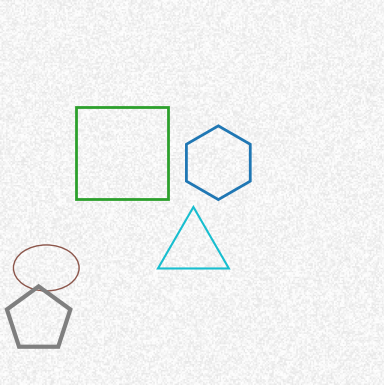[{"shape": "hexagon", "thickness": 2, "radius": 0.48, "center": [0.567, 0.577]}, {"shape": "square", "thickness": 2, "radius": 0.6, "center": [0.316, 0.603]}, {"shape": "oval", "thickness": 1, "radius": 0.43, "center": [0.12, 0.304]}, {"shape": "pentagon", "thickness": 3, "radius": 0.43, "center": [0.1, 0.17]}, {"shape": "triangle", "thickness": 1.5, "radius": 0.53, "center": [0.502, 0.356]}]